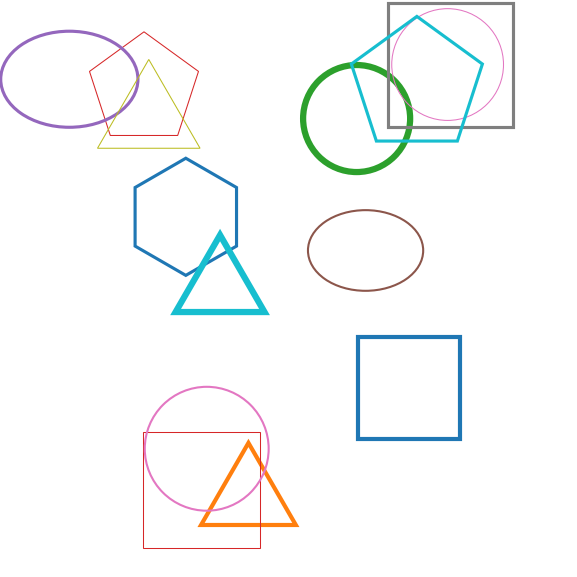[{"shape": "hexagon", "thickness": 1.5, "radius": 0.51, "center": [0.322, 0.624]}, {"shape": "square", "thickness": 2, "radius": 0.44, "center": [0.708, 0.328]}, {"shape": "triangle", "thickness": 2, "radius": 0.47, "center": [0.43, 0.137]}, {"shape": "circle", "thickness": 3, "radius": 0.46, "center": [0.618, 0.794]}, {"shape": "square", "thickness": 0.5, "radius": 0.51, "center": [0.348, 0.151]}, {"shape": "pentagon", "thickness": 0.5, "radius": 0.5, "center": [0.249, 0.845]}, {"shape": "oval", "thickness": 1.5, "radius": 0.59, "center": [0.12, 0.862]}, {"shape": "oval", "thickness": 1, "radius": 0.5, "center": [0.633, 0.565]}, {"shape": "circle", "thickness": 0.5, "radius": 0.48, "center": [0.775, 0.887]}, {"shape": "circle", "thickness": 1, "radius": 0.54, "center": [0.358, 0.222]}, {"shape": "square", "thickness": 1.5, "radius": 0.54, "center": [0.78, 0.887]}, {"shape": "triangle", "thickness": 0.5, "radius": 0.51, "center": [0.258, 0.794]}, {"shape": "triangle", "thickness": 3, "radius": 0.44, "center": [0.381, 0.503]}, {"shape": "pentagon", "thickness": 1.5, "radius": 0.6, "center": [0.722, 0.851]}]